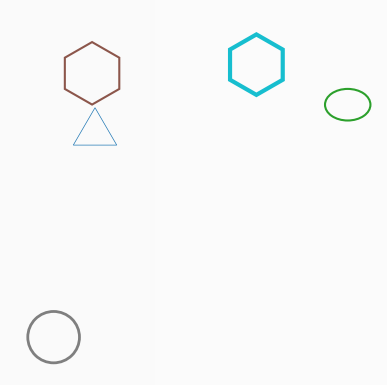[{"shape": "triangle", "thickness": 0.5, "radius": 0.32, "center": [0.245, 0.655]}, {"shape": "oval", "thickness": 1.5, "radius": 0.29, "center": [0.897, 0.728]}, {"shape": "hexagon", "thickness": 1.5, "radius": 0.41, "center": [0.238, 0.81]}, {"shape": "circle", "thickness": 2, "radius": 0.33, "center": [0.138, 0.124]}, {"shape": "hexagon", "thickness": 3, "radius": 0.39, "center": [0.662, 0.832]}]